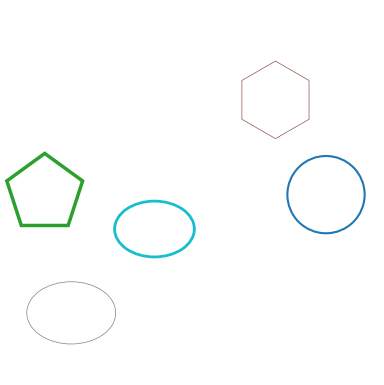[{"shape": "circle", "thickness": 1.5, "radius": 0.5, "center": [0.847, 0.494]}, {"shape": "pentagon", "thickness": 2.5, "radius": 0.52, "center": [0.116, 0.498]}, {"shape": "hexagon", "thickness": 0.5, "radius": 0.5, "center": [0.715, 0.741]}, {"shape": "oval", "thickness": 0.5, "radius": 0.58, "center": [0.185, 0.187]}, {"shape": "oval", "thickness": 2, "radius": 0.52, "center": [0.401, 0.405]}]